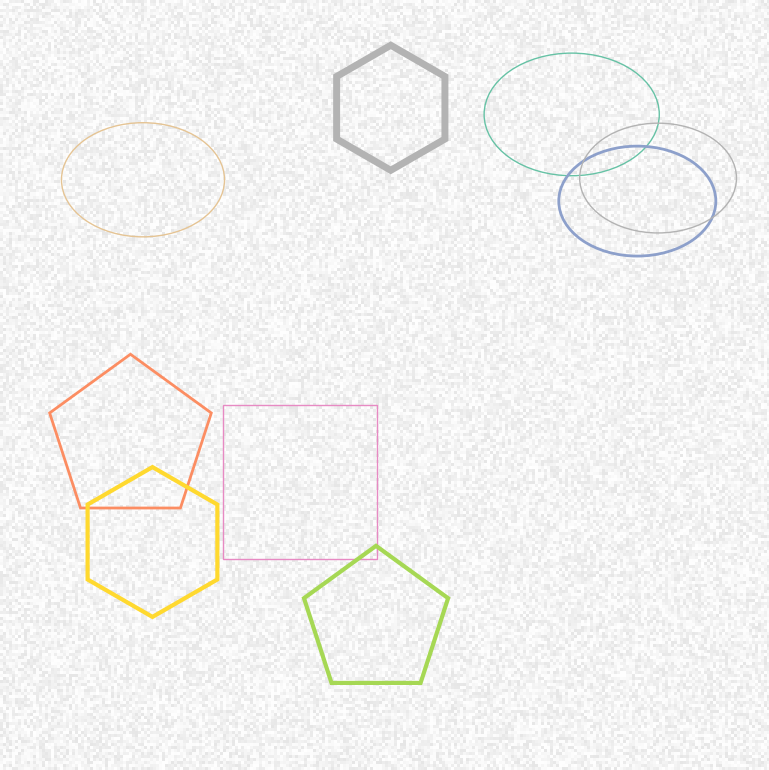[{"shape": "oval", "thickness": 0.5, "radius": 0.57, "center": [0.742, 0.851]}, {"shape": "pentagon", "thickness": 1, "radius": 0.55, "center": [0.169, 0.43]}, {"shape": "oval", "thickness": 1, "radius": 0.51, "center": [0.828, 0.739]}, {"shape": "square", "thickness": 0.5, "radius": 0.5, "center": [0.389, 0.374]}, {"shape": "pentagon", "thickness": 1.5, "radius": 0.49, "center": [0.488, 0.193]}, {"shape": "hexagon", "thickness": 1.5, "radius": 0.49, "center": [0.198, 0.296]}, {"shape": "oval", "thickness": 0.5, "radius": 0.53, "center": [0.186, 0.767]}, {"shape": "oval", "thickness": 0.5, "radius": 0.51, "center": [0.855, 0.769]}, {"shape": "hexagon", "thickness": 2.5, "radius": 0.41, "center": [0.508, 0.86]}]